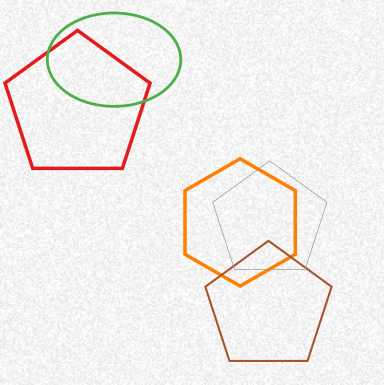[{"shape": "pentagon", "thickness": 2.5, "radius": 0.99, "center": [0.201, 0.723]}, {"shape": "oval", "thickness": 2, "radius": 0.87, "center": [0.296, 0.845]}, {"shape": "hexagon", "thickness": 2.5, "radius": 0.83, "center": [0.624, 0.422]}, {"shape": "pentagon", "thickness": 1.5, "radius": 0.86, "center": [0.697, 0.202]}, {"shape": "pentagon", "thickness": 0.5, "radius": 0.78, "center": [0.701, 0.426]}]